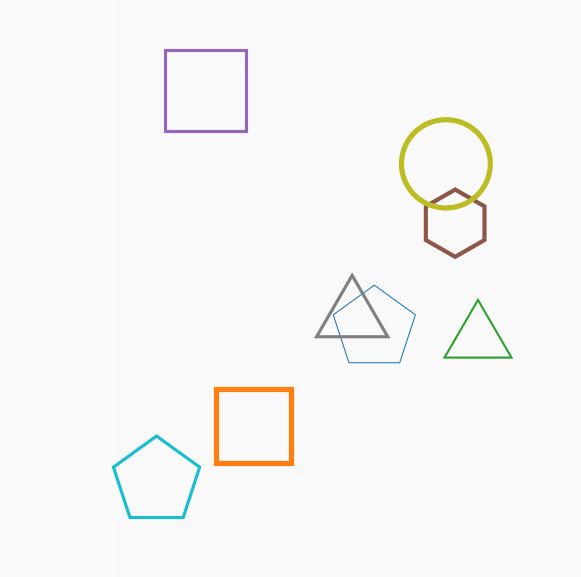[{"shape": "pentagon", "thickness": 0.5, "radius": 0.37, "center": [0.644, 0.431]}, {"shape": "square", "thickness": 2.5, "radius": 0.32, "center": [0.436, 0.262]}, {"shape": "triangle", "thickness": 1, "radius": 0.33, "center": [0.822, 0.413]}, {"shape": "square", "thickness": 1.5, "radius": 0.35, "center": [0.353, 0.842]}, {"shape": "hexagon", "thickness": 2, "radius": 0.29, "center": [0.783, 0.613]}, {"shape": "triangle", "thickness": 1.5, "radius": 0.35, "center": [0.606, 0.451]}, {"shape": "circle", "thickness": 2.5, "radius": 0.38, "center": [0.767, 0.715]}, {"shape": "pentagon", "thickness": 1.5, "radius": 0.39, "center": [0.269, 0.166]}]